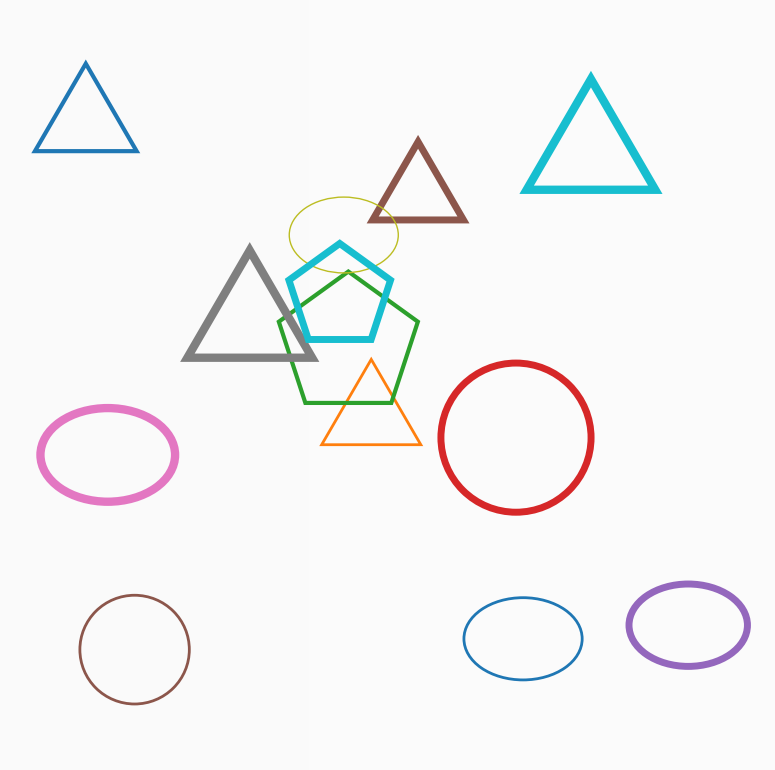[{"shape": "oval", "thickness": 1, "radius": 0.38, "center": [0.675, 0.17]}, {"shape": "triangle", "thickness": 1.5, "radius": 0.38, "center": [0.111, 0.842]}, {"shape": "triangle", "thickness": 1, "radius": 0.37, "center": [0.479, 0.459]}, {"shape": "pentagon", "thickness": 1.5, "radius": 0.47, "center": [0.449, 0.553]}, {"shape": "circle", "thickness": 2.5, "radius": 0.48, "center": [0.666, 0.432]}, {"shape": "oval", "thickness": 2.5, "radius": 0.38, "center": [0.888, 0.188]}, {"shape": "circle", "thickness": 1, "radius": 0.35, "center": [0.174, 0.156]}, {"shape": "triangle", "thickness": 2.5, "radius": 0.34, "center": [0.539, 0.748]}, {"shape": "oval", "thickness": 3, "radius": 0.43, "center": [0.139, 0.409]}, {"shape": "triangle", "thickness": 3, "radius": 0.46, "center": [0.322, 0.582]}, {"shape": "oval", "thickness": 0.5, "radius": 0.35, "center": [0.444, 0.695]}, {"shape": "pentagon", "thickness": 2.5, "radius": 0.34, "center": [0.438, 0.615]}, {"shape": "triangle", "thickness": 3, "radius": 0.48, "center": [0.763, 0.801]}]